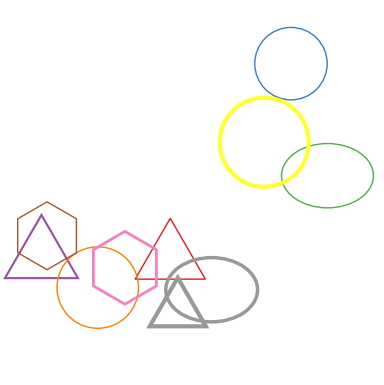[{"shape": "triangle", "thickness": 1, "radius": 0.53, "center": [0.442, 0.328]}, {"shape": "circle", "thickness": 1, "radius": 0.47, "center": [0.756, 0.835]}, {"shape": "oval", "thickness": 1, "radius": 0.6, "center": [0.851, 0.544]}, {"shape": "triangle", "thickness": 1.5, "radius": 0.55, "center": [0.108, 0.332]}, {"shape": "circle", "thickness": 1, "radius": 0.53, "center": [0.254, 0.253]}, {"shape": "circle", "thickness": 3, "radius": 0.58, "center": [0.686, 0.63]}, {"shape": "hexagon", "thickness": 1, "radius": 0.44, "center": [0.122, 0.388]}, {"shape": "hexagon", "thickness": 2, "radius": 0.47, "center": [0.324, 0.304]}, {"shape": "oval", "thickness": 2.5, "radius": 0.6, "center": [0.55, 0.247]}, {"shape": "triangle", "thickness": 3, "radius": 0.42, "center": [0.462, 0.195]}]